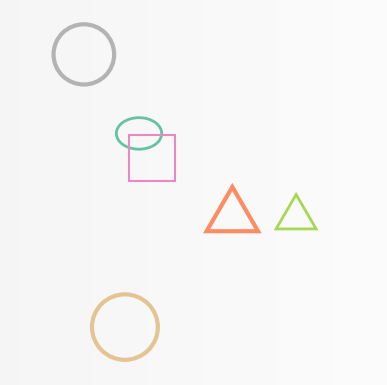[{"shape": "oval", "thickness": 2, "radius": 0.29, "center": [0.359, 0.653]}, {"shape": "triangle", "thickness": 3, "radius": 0.38, "center": [0.6, 0.438]}, {"shape": "square", "thickness": 1.5, "radius": 0.3, "center": [0.392, 0.589]}, {"shape": "triangle", "thickness": 2, "radius": 0.3, "center": [0.764, 0.435]}, {"shape": "circle", "thickness": 3, "radius": 0.43, "center": [0.322, 0.15]}, {"shape": "circle", "thickness": 3, "radius": 0.39, "center": [0.216, 0.859]}]